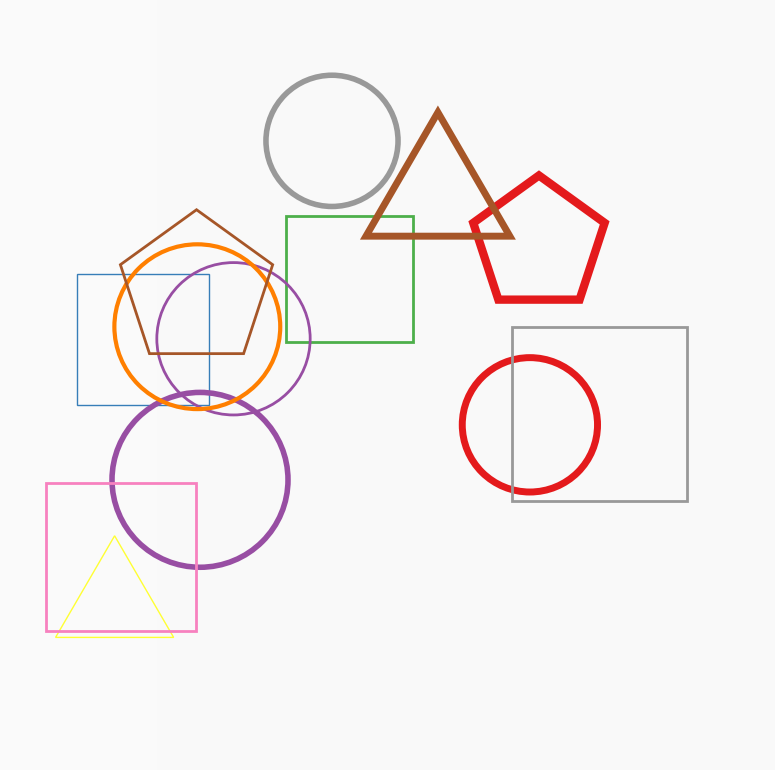[{"shape": "pentagon", "thickness": 3, "radius": 0.45, "center": [0.695, 0.683]}, {"shape": "circle", "thickness": 2.5, "radius": 0.44, "center": [0.684, 0.448]}, {"shape": "square", "thickness": 0.5, "radius": 0.42, "center": [0.185, 0.559]}, {"shape": "square", "thickness": 1, "radius": 0.41, "center": [0.451, 0.638]}, {"shape": "circle", "thickness": 1, "radius": 0.49, "center": [0.301, 0.56]}, {"shape": "circle", "thickness": 2, "radius": 0.57, "center": [0.258, 0.377]}, {"shape": "circle", "thickness": 1.5, "radius": 0.54, "center": [0.255, 0.576]}, {"shape": "triangle", "thickness": 0.5, "radius": 0.44, "center": [0.148, 0.216]}, {"shape": "pentagon", "thickness": 1, "radius": 0.52, "center": [0.254, 0.624]}, {"shape": "triangle", "thickness": 2.5, "radius": 0.54, "center": [0.565, 0.747]}, {"shape": "square", "thickness": 1, "radius": 0.48, "center": [0.156, 0.277]}, {"shape": "circle", "thickness": 2, "radius": 0.43, "center": [0.428, 0.817]}, {"shape": "square", "thickness": 1, "radius": 0.57, "center": [0.773, 0.462]}]